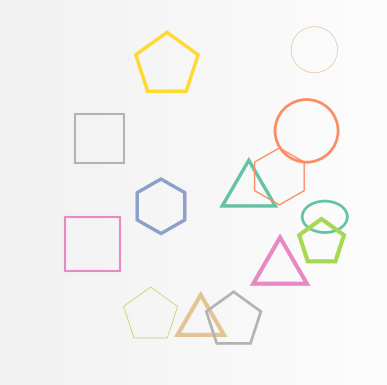[{"shape": "oval", "thickness": 2, "radius": 0.29, "center": [0.838, 0.437]}, {"shape": "triangle", "thickness": 2.5, "radius": 0.4, "center": [0.642, 0.505]}, {"shape": "hexagon", "thickness": 1, "radius": 0.37, "center": [0.721, 0.542]}, {"shape": "circle", "thickness": 2, "radius": 0.41, "center": [0.791, 0.66]}, {"shape": "hexagon", "thickness": 2.5, "radius": 0.35, "center": [0.415, 0.464]}, {"shape": "triangle", "thickness": 3, "radius": 0.4, "center": [0.723, 0.303]}, {"shape": "square", "thickness": 1.5, "radius": 0.35, "center": [0.239, 0.365]}, {"shape": "pentagon", "thickness": 3, "radius": 0.3, "center": [0.83, 0.37]}, {"shape": "pentagon", "thickness": 0.5, "radius": 0.37, "center": [0.389, 0.181]}, {"shape": "pentagon", "thickness": 2.5, "radius": 0.42, "center": [0.431, 0.831]}, {"shape": "circle", "thickness": 0.5, "radius": 0.3, "center": [0.811, 0.871]}, {"shape": "triangle", "thickness": 3, "radius": 0.35, "center": [0.518, 0.165]}, {"shape": "square", "thickness": 1.5, "radius": 0.32, "center": [0.256, 0.641]}, {"shape": "pentagon", "thickness": 2, "radius": 0.37, "center": [0.603, 0.168]}]